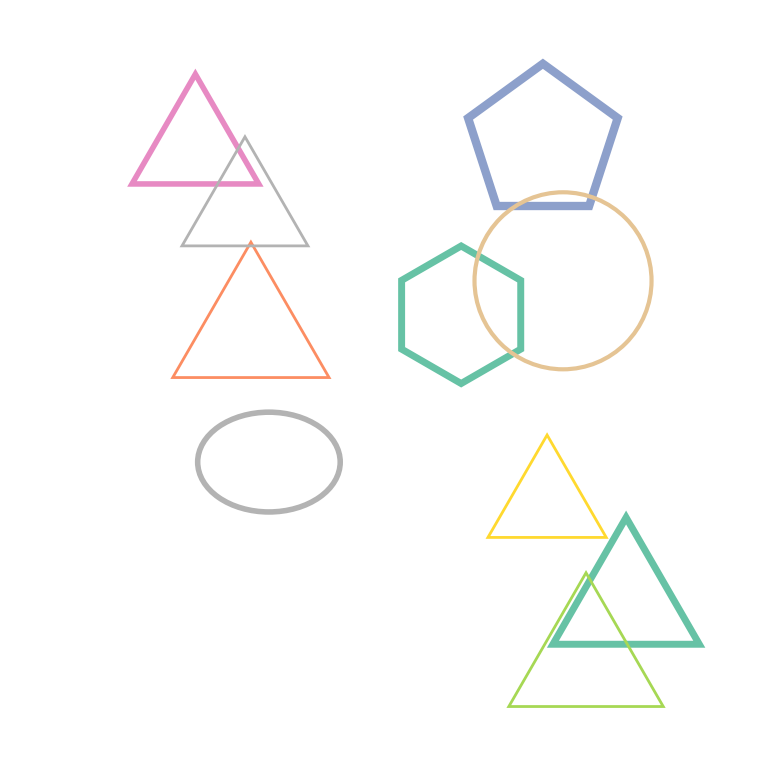[{"shape": "hexagon", "thickness": 2.5, "radius": 0.45, "center": [0.599, 0.591]}, {"shape": "triangle", "thickness": 2.5, "radius": 0.55, "center": [0.813, 0.218]}, {"shape": "triangle", "thickness": 1, "radius": 0.59, "center": [0.326, 0.568]}, {"shape": "pentagon", "thickness": 3, "radius": 0.51, "center": [0.705, 0.815]}, {"shape": "triangle", "thickness": 2, "radius": 0.48, "center": [0.254, 0.809]}, {"shape": "triangle", "thickness": 1, "radius": 0.58, "center": [0.761, 0.14]}, {"shape": "triangle", "thickness": 1, "radius": 0.44, "center": [0.711, 0.346]}, {"shape": "circle", "thickness": 1.5, "radius": 0.57, "center": [0.731, 0.635]}, {"shape": "oval", "thickness": 2, "radius": 0.46, "center": [0.349, 0.4]}, {"shape": "triangle", "thickness": 1, "radius": 0.47, "center": [0.318, 0.728]}]